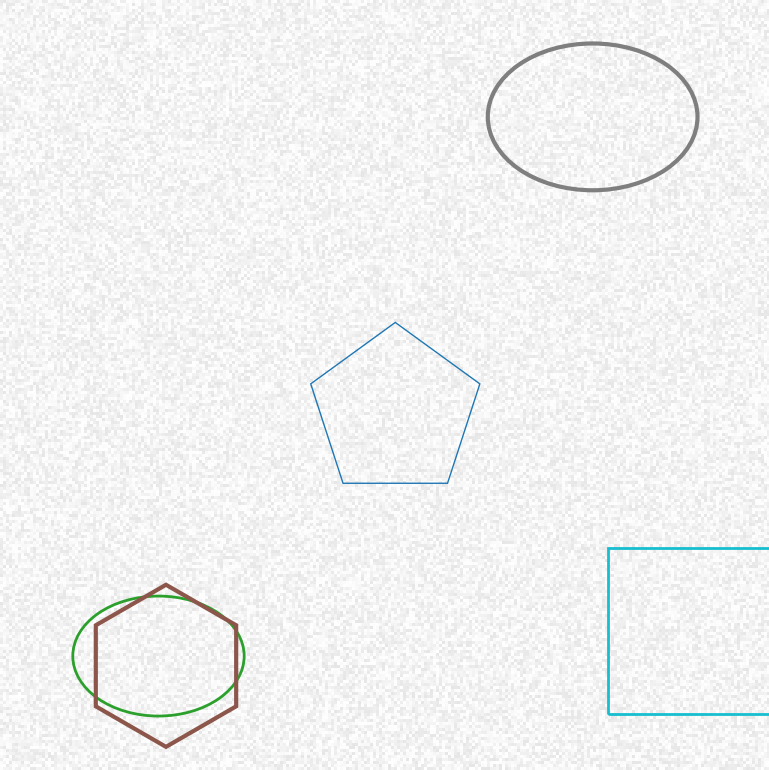[{"shape": "pentagon", "thickness": 0.5, "radius": 0.58, "center": [0.513, 0.466]}, {"shape": "oval", "thickness": 1, "radius": 0.56, "center": [0.206, 0.148]}, {"shape": "hexagon", "thickness": 1.5, "radius": 0.53, "center": [0.216, 0.135]}, {"shape": "oval", "thickness": 1.5, "radius": 0.68, "center": [0.77, 0.848]}, {"shape": "square", "thickness": 1, "radius": 0.54, "center": [0.898, 0.18]}]